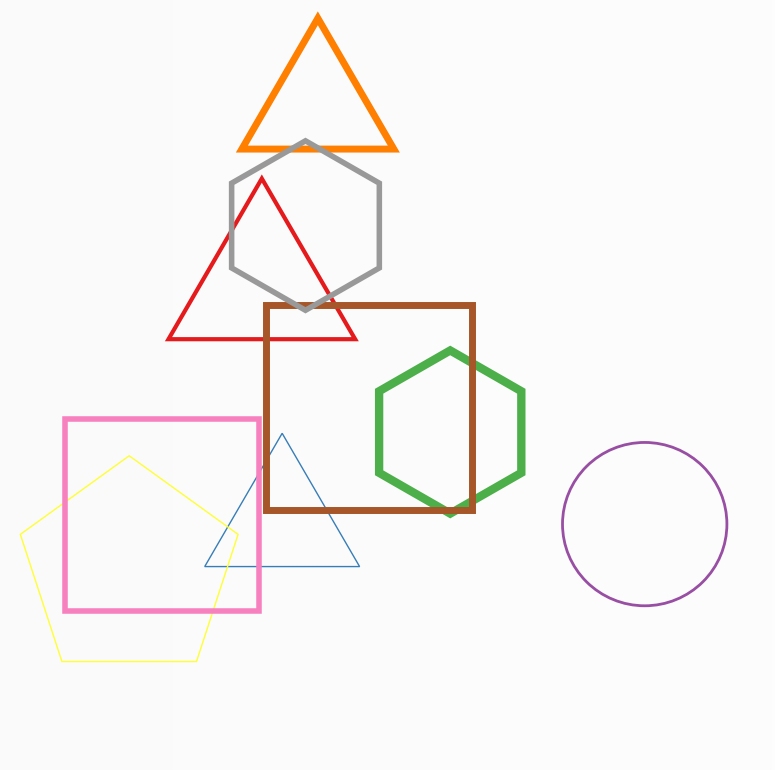[{"shape": "triangle", "thickness": 1.5, "radius": 0.7, "center": [0.338, 0.629]}, {"shape": "triangle", "thickness": 0.5, "radius": 0.58, "center": [0.364, 0.322]}, {"shape": "hexagon", "thickness": 3, "radius": 0.53, "center": [0.581, 0.439]}, {"shape": "circle", "thickness": 1, "radius": 0.53, "center": [0.832, 0.319]}, {"shape": "triangle", "thickness": 2.5, "radius": 0.57, "center": [0.41, 0.863]}, {"shape": "pentagon", "thickness": 0.5, "radius": 0.74, "center": [0.167, 0.26]}, {"shape": "square", "thickness": 2.5, "radius": 0.67, "center": [0.476, 0.47]}, {"shape": "square", "thickness": 2, "radius": 0.62, "center": [0.209, 0.331]}, {"shape": "hexagon", "thickness": 2, "radius": 0.55, "center": [0.394, 0.707]}]